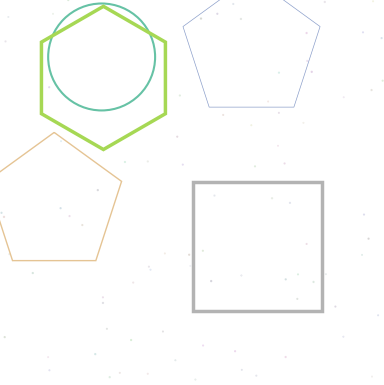[{"shape": "circle", "thickness": 1.5, "radius": 0.69, "center": [0.264, 0.852]}, {"shape": "pentagon", "thickness": 0.5, "radius": 0.94, "center": [0.653, 0.873]}, {"shape": "hexagon", "thickness": 2.5, "radius": 0.93, "center": [0.269, 0.798]}, {"shape": "pentagon", "thickness": 1, "radius": 0.92, "center": [0.141, 0.472]}, {"shape": "square", "thickness": 2.5, "radius": 0.84, "center": [0.668, 0.359]}]